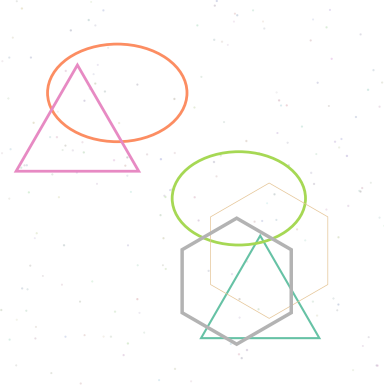[{"shape": "triangle", "thickness": 1.5, "radius": 0.89, "center": [0.676, 0.21]}, {"shape": "oval", "thickness": 2, "radius": 0.91, "center": [0.305, 0.759]}, {"shape": "triangle", "thickness": 2, "radius": 0.92, "center": [0.201, 0.647]}, {"shape": "oval", "thickness": 2, "radius": 0.87, "center": [0.62, 0.485]}, {"shape": "hexagon", "thickness": 0.5, "radius": 0.88, "center": [0.699, 0.349]}, {"shape": "hexagon", "thickness": 2.5, "radius": 0.82, "center": [0.615, 0.27]}]